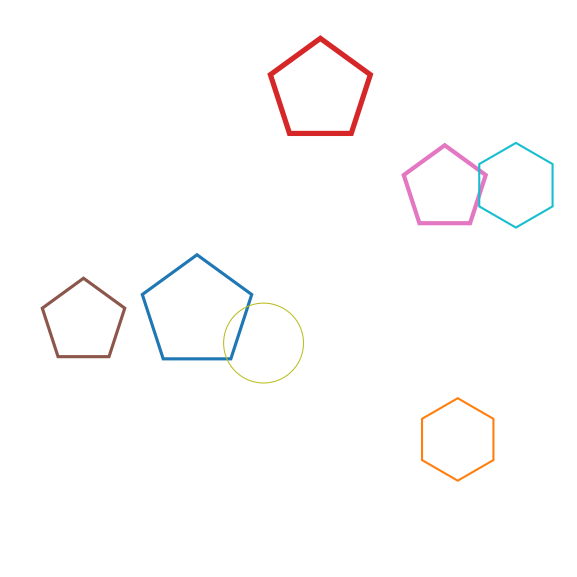[{"shape": "pentagon", "thickness": 1.5, "radius": 0.5, "center": [0.341, 0.458]}, {"shape": "hexagon", "thickness": 1, "radius": 0.36, "center": [0.793, 0.238]}, {"shape": "pentagon", "thickness": 2.5, "radius": 0.45, "center": [0.555, 0.842]}, {"shape": "pentagon", "thickness": 1.5, "radius": 0.38, "center": [0.145, 0.442]}, {"shape": "pentagon", "thickness": 2, "radius": 0.37, "center": [0.77, 0.673]}, {"shape": "circle", "thickness": 0.5, "radius": 0.35, "center": [0.456, 0.405]}, {"shape": "hexagon", "thickness": 1, "radius": 0.37, "center": [0.893, 0.678]}]